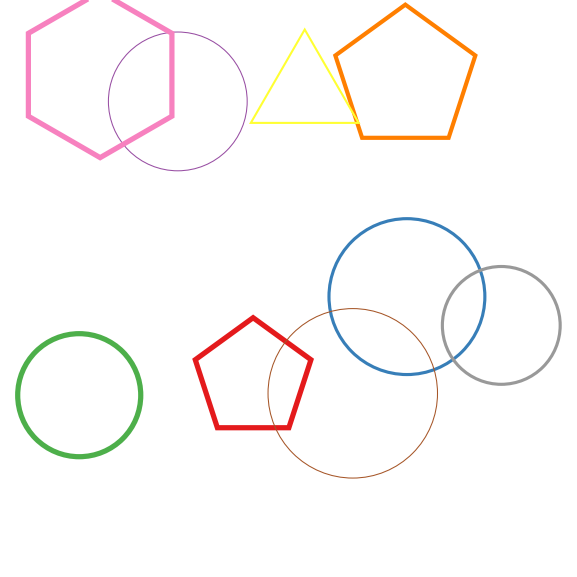[{"shape": "pentagon", "thickness": 2.5, "radius": 0.53, "center": [0.438, 0.344]}, {"shape": "circle", "thickness": 1.5, "radius": 0.67, "center": [0.705, 0.486]}, {"shape": "circle", "thickness": 2.5, "radius": 0.53, "center": [0.137, 0.315]}, {"shape": "circle", "thickness": 0.5, "radius": 0.6, "center": [0.308, 0.824]}, {"shape": "pentagon", "thickness": 2, "radius": 0.64, "center": [0.702, 0.864]}, {"shape": "triangle", "thickness": 1, "radius": 0.54, "center": [0.528, 0.84]}, {"shape": "circle", "thickness": 0.5, "radius": 0.73, "center": [0.611, 0.318]}, {"shape": "hexagon", "thickness": 2.5, "radius": 0.72, "center": [0.173, 0.87]}, {"shape": "circle", "thickness": 1.5, "radius": 0.51, "center": [0.868, 0.436]}]